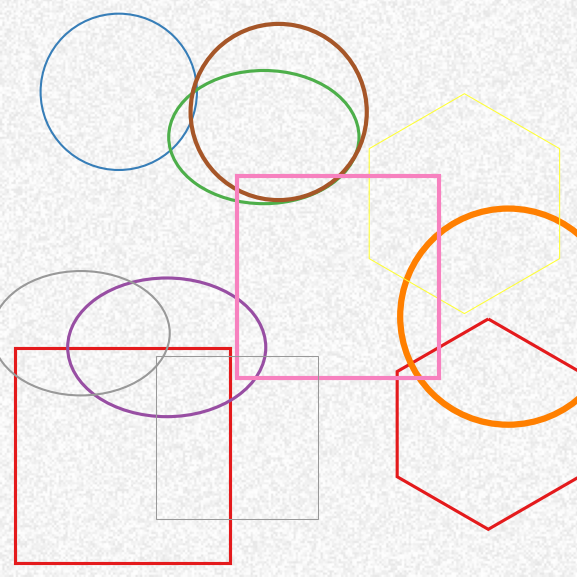[{"shape": "square", "thickness": 1.5, "radius": 0.93, "center": [0.213, 0.211]}, {"shape": "hexagon", "thickness": 1.5, "radius": 0.91, "center": [0.845, 0.265]}, {"shape": "circle", "thickness": 1, "radius": 0.68, "center": [0.206, 0.84]}, {"shape": "oval", "thickness": 1.5, "radius": 0.82, "center": [0.457, 0.762]}, {"shape": "oval", "thickness": 1.5, "radius": 0.86, "center": [0.289, 0.398]}, {"shape": "circle", "thickness": 3, "radius": 0.94, "center": [0.88, 0.451]}, {"shape": "hexagon", "thickness": 0.5, "radius": 0.95, "center": [0.804, 0.647]}, {"shape": "circle", "thickness": 2, "radius": 0.76, "center": [0.483, 0.805]}, {"shape": "square", "thickness": 2, "radius": 0.88, "center": [0.585, 0.519]}, {"shape": "oval", "thickness": 1, "radius": 0.77, "center": [0.14, 0.422]}, {"shape": "square", "thickness": 0.5, "radius": 0.7, "center": [0.411, 0.242]}]